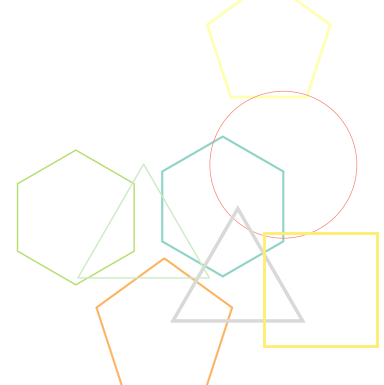[{"shape": "hexagon", "thickness": 1.5, "radius": 0.91, "center": [0.579, 0.464]}, {"shape": "pentagon", "thickness": 2, "radius": 0.84, "center": [0.698, 0.884]}, {"shape": "circle", "thickness": 0.5, "radius": 0.95, "center": [0.736, 0.572]}, {"shape": "pentagon", "thickness": 1.5, "radius": 0.93, "center": [0.427, 0.144]}, {"shape": "hexagon", "thickness": 1, "radius": 0.87, "center": [0.197, 0.435]}, {"shape": "triangle", "thickness": 2.5, "radius": 0.97, "center": [0.618, 0.264]}, {"shape": "triangle", "thickness": 1, "radius": 0.99, "center": [0.373, 0.377]}, {"shape": "square", "thickness": 2, "radius": 0.73, "center": [0.832, 0.248]}]